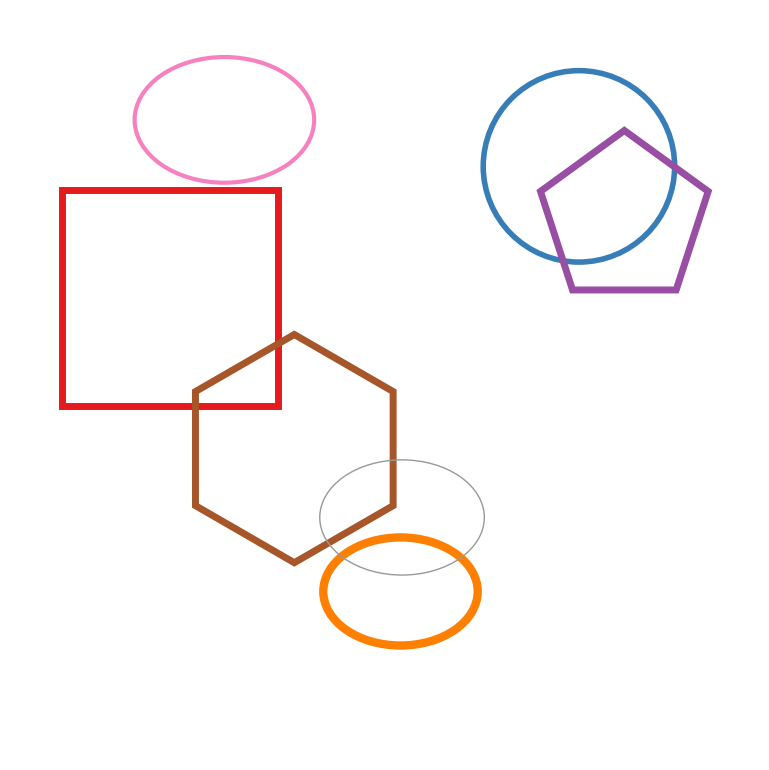[{"shape": "square", "thickness": 2.5, "radius": 0.7, "center": [0.221, 0.613]}, {"shape": "circle", "thickness": 2, "radius": 0.62, "center": [0.752, 0.784]}, {"shape": "pentagon", "thickness": 2.5, "radius": 0.57, "center": [0.811, 0.716]}, {"shape": "oval", "thickness": 3, "radius": 0.5, "center": [0.52, 0.232]}, {"shape": "hexagon", "thickness": 2.5, "radius": 0.74, "center": [0.382, 0.417]}, {"shape": "oval", "thickness": 1.5, "radius": 0.58, "center": [0.291, 0.844]}, {"shape": "oval", "thickness": 0.5, "radius": 0.53, "center": [0.522, 0.328]}]